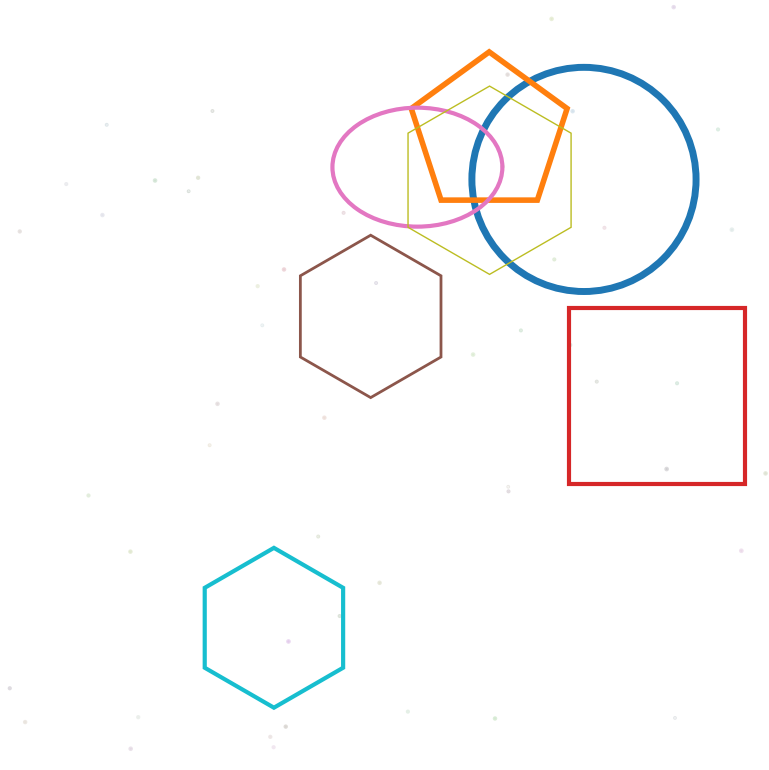[{"shape": "circle", "thickness": 2.5, "radius": 0.73, "center": [0.758, 0.767]}, {"shape": "pentagon", "thickness": 2, "radius": 0.53, "center": [0.635, 0.826]}, {"shape": "square", "thickness": 1.5, "radius": 0.57, "center": [0.853, 0.485]}, {"shape": "hexagon", "thickness": 1, "radius": 0.53, "center": [0.481, 0.589]}, {"shape": "oval", "thickness": 1.5, "radius": 0.55, "center": [0.542, 0.783]}, {"shape": "hexagon", "thickness": 0.5, "radius": 0.61, "center": [0.636, 0.766]}, {"shape": "hexagon", "thickness": 1.5, "radius": 0.52, "center": [0.356, 0.185]}]